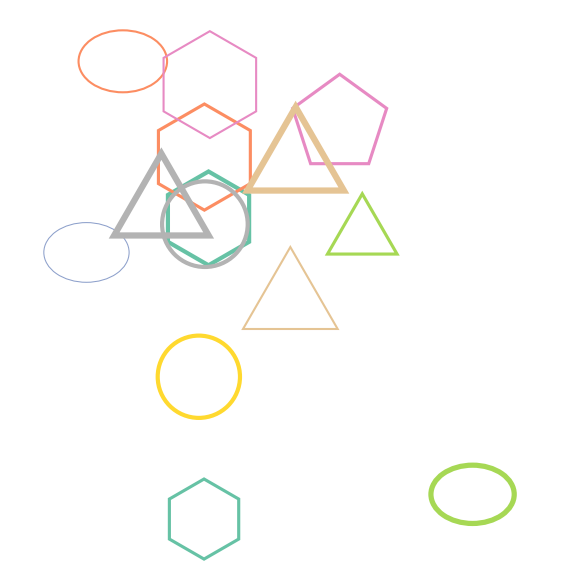[{"shape": "hexagon", "thickness": 2, "radius": 0.41, "center": [0.361, 0.621]}, {"shape": "hexagon", "thickness": 1.5, "radius": 0.35, "center": [0.353, 0.1]}, {"shape": "hexagon", "thickness": 1.5, "radius": 0.46, "center": [0.354, 0.727]}, {"shape": "oval", "thickness": 1, "radius": 0.38, "center": [0.213, 0.893]}, {"shape": "oval", "thickness": 0.5, "radius": 0.37, "center": [0.15, 0.562]}, {"shape": "pentagon", "thickness": 1.5, "radius": 0.43, "center": [0.588, 0.785]}, {"shape": "hexagon", "thickness": 1, "radius": 0.46, "center": [0.363, 0.853]}, {"shape": "oval", "thickness": 2.5, "radius": 0.36, "center": [0.818, 0.143]}, {"shape": "triangle", "thickness": 1.5, "radius": 0.35, "center": [0.627, 0.594]}, {"shape": "circle", "thickness": 2, "radius": 0.36, "center": [0.344, 0.347]}, {"shape": "triangle", "thickness": 3, "radius": 0.48, "center": [0.512, 0.717]}, {"shape": "triangle", "thickness": 1, "radius": 0.47, "center": [0.503, 0.477]}, {"shape": "triangle", "thickness": 3, "radius": 0.47, "center": [0.279, 0.639]}, {"shape": "circle", "thickness": 2, "radius": 0.37, "center": [0.355, 0.611]}]